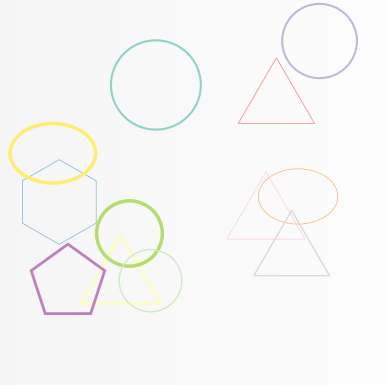[{"shape": "circle", "thickness": 1.5, "radius": 0.58, "center": [0.402, 0.779]}, {"shape": "triangle", "thickness": 1.5, "radius": 0.6, "center": [0.312, 0.271]}, {"shape": "circle", "thickness": 1.5, "radius": 0.48, "center": [0.825, 0.893]}, {"shape": "triangle", "thickness": 0.5, "radius": 0.57, "center": [0.713, 0.736]}, {"shape": "hexagon", "thickness": 0.5, "radius": 0.55, "center": [0.153, 0.475]}, {"shape": "oval", "thickness": 0.5, "radius": 0.51, "center": [0.769, 0.49]}, {"shape": "circle", "thickness": 2.5, "radius": 0.42, "center": [0.334, 0.394]}, {"shape": "triangle", "thickness": 0.5, "radius": 0.58, "center": [0.686, 0.437]}, {"shape": "triangle", "thickness": 1, "radius": 0.56, "center": [0.753, 0.34]}, {"shape": "pentagon", "thickness": 2, "radius": 0.5, "center": [0.175, 0.266]}, {"shape": "circle", "thickness": 1, "radius": 0.4, "center": [0.388, 0.271]}, {"shape": "oval", "thickness": 2.5, "radius": 0.55, "center": [0.136, 0.602]}]